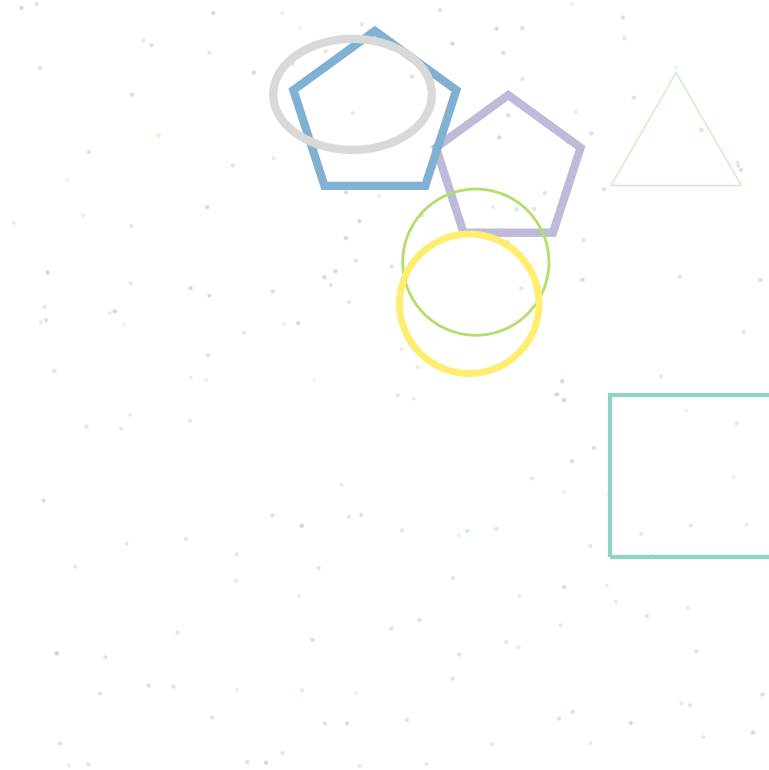[{"shape": "square", "thickness": 1.5, "radius": 0.53, "center": [0.897, 0.382]}, {"shape": "pentagon", "thickness": 3, "radius": 0.49, "center": [0.66, 0.778]}, {"shape": "pentagon", "thickness": 3, "radius": 0.56, "center": [0.487, 0.849]}, {"shape": "circle", "thickness": 1, "radius": 0.47, "center": [0.618, 0.66]}, {"shape": "oval", "thickness": 3, "radius": 0.52, "center": [0.458, 0.877]}, {"shape": "triangle", "thickness": 0.5, "radius": 0.49, "center": [0.878, 0.808]}, {"shape": "circle", "thickness": 2.5, "radius": 0.45, "center": [0.609, 0.605]}]